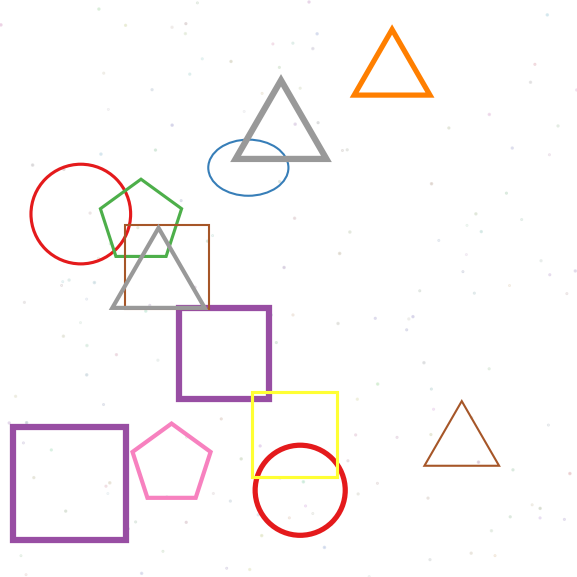[{"shape": "circle", "thickness": 2.5, "radius": 0.39, "center": [0.52, 0.15]}, {"shape": "circle", "thickness": 1.5, "radius": 0.43, "center": [0.14, 0.628]}, {"shape": "oval", "thickness": 1, "radius": 0.35, "center": [0.43, 0.709]}, {"shape": "pentagon", "thickness": 1.5, "radius": 0.37, "center": [0.244, 0.615]}, {"shape": "square", "thickness": 3, "radius": 0.39, "center": [0.388, 0.387]}, {"shape": "square", "thickness": 3, "radius": 0.49, "center": [0.12, 0.161]}, {"shape": "triangle", "thickness": 2.5, "radius": 0.38, "center": [0.679, 0.872]}, {"shape": "square", "thickness": 1.5, "radius": 0.37, "center": [0.51, 0.247]}, {"shape": "triangle", "thickness": 1, "radius": 0.37, "center": [0.8, 0.23]}, {"shape": "square", "thickness": 1, "radius": 0.36, "center": [0.289, 0.537]}, {"shape": "pentagon", "thickness": 2, "radius": 0.36, "center": [0.297, 0.195]}, {"shape": "triangle", "thickness": 2, "radius": 0.46, "center": [0.275, 0.512]}, {"shape": "triangle", "thickness": 3, "radius": 0.45, "center": [0.487, 0.769]}]